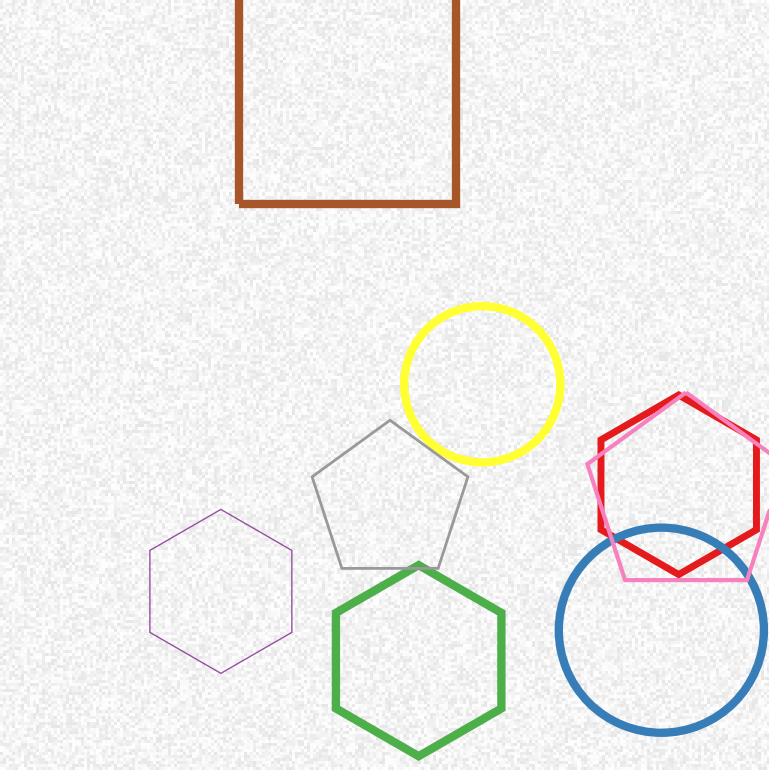[{"shape": "hexagon", "thickness": 2.5, "radius": 0.58, "center": [0.881, 0.37]}, {"shape": "circle", "thickness": 3, "radius": 0.67, "center": [0.859, 0.182]}, {"shape": "hexagon", "thickness": 3, "radius": 0.62, "center": [0.544, 0.142]}, {"shape": "hexagon", "thickness": 0.5, "radius": 0.53, "center": [0.287, 0.232]}, {"shape": "circle", "thickness": 3, "radius": 0.51, "center": [0.626, 0.501]}, {"shape": "square", "thickness": 3, "radius": 0.71, "center": [0.452, 0.876]}, {"shape": "pentagon", "thickness": 1.5, "radius": 0.67, "center": [0.891, 0.356]}, {"shape": "pentagon", "thickness": 1, "radius": 0.53, "center": [0.507, 0.348]}]